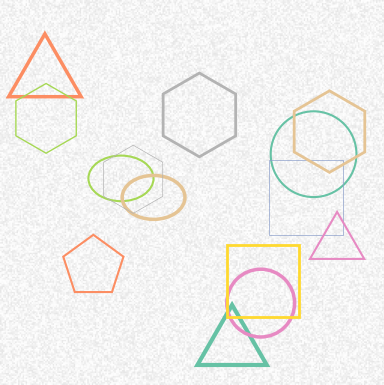[{"shape": "circle", "thickness": 1.5, "radius": 0.56, "center": [0.815, 0.599]}, {"shape": "triangle", "thickness": 3, "radius": 0.52, "center": [0.603, 0.104]}, {"shape": "pentagon", "thickness": 1.5, "radius": 0.41, "center": [0.243, 0.308]}, {"shape": "triangle", "thickness": 2.5, "radius": 0.54, "center": [0.117, 0.803]}, {"shape": "square", "thickness": 0.5, "radius": 0.48, "center": [0.795, 0.487]}, {"shape": "triangle", "thickness": 1.5, "radius": 0.41, "center": [0.876, 0.368]}, {"shape": "circle", "thickness": 2.5, "radius": 0.44, "center": [0.677, 0.213]}, {"shape": "oval", "thickness": 1.5, "radius": 0.42, "center": [0.314, 0.537]}, {"shape": "hexagon", "thickness": 1, "radius": 0.45, "center": [0.12, 0.693]}, {"shape": "square", "thickness": 2, "radius": 0.47, "center": [0.684, 0.27]}, {"shape": "oval", "thickness": 2.5, "radius": 0.41, "center": [0.399, 0.487]}, {"shape": "hexagon", "thickness": 2, "radius": 0.53, "center": [0.856, 0.658]}, {"shape": "hexagon", "thickness": 0.5, "radius": 0.44, "center": [0.346, 0.534]}, {"shape": "hexagon", "thickness": 2, "radius": 0.54, "center": [0.518, 0.701]}]